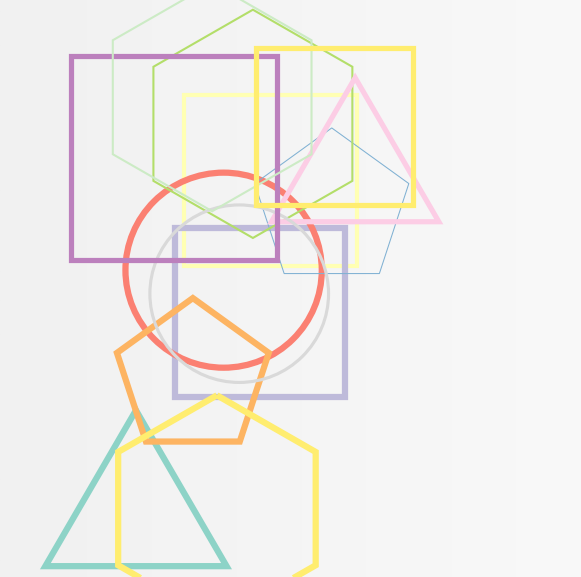[{"shape": "triangle", "thickness": 3, "radius": 0.9, "center": [0.234, 0.109]}, {"shape": "square", "thickness": 2, "radius": 0.74, "center": [0.465, 0.687]}, {"shape": "square", "thickness": 3, "radius": 0.73, "center": [0.447, 0.458]}, {"shape": "circle", "thickness": 3, "radius": 0.84, "center": [0.385, 0.531]}, {"shape": "pentagon", "thickness": 0.5, "radius": 0.7, "center": [0.571, 0.638]}, {"shape": "pentagon", "thickness": 3, "radius": 0.69, "center": [0.332, 0.346]}, {"shape": "hexagon", "thickness": 1, "radius": 0.99, "center": [0.435, 0.785]}, {"shape": "triangle", "thickness": 2.5, "radius": 0.83, "center": [0.611, 0.698]}, {"shape": "circle", "thickness": 1.5, "radius": 0.77, "center": [0.412, 0.491]}, {"shape": "square", "thickness": 2.5, "radius": 0.89, "center": [0.299, 0.725]}, {"shape": "hexagon", "thickness": 1, "radius": 0.99, "center": [0.365, 0.831]}, {"shape": "square", "thickness": 2.5, "radius": 0.68, "center": [0.575, 0.781]}, {"shape": "hexagon", "thickness": 3, "radius": 0.98, "center": [0.373, 0.118]}]